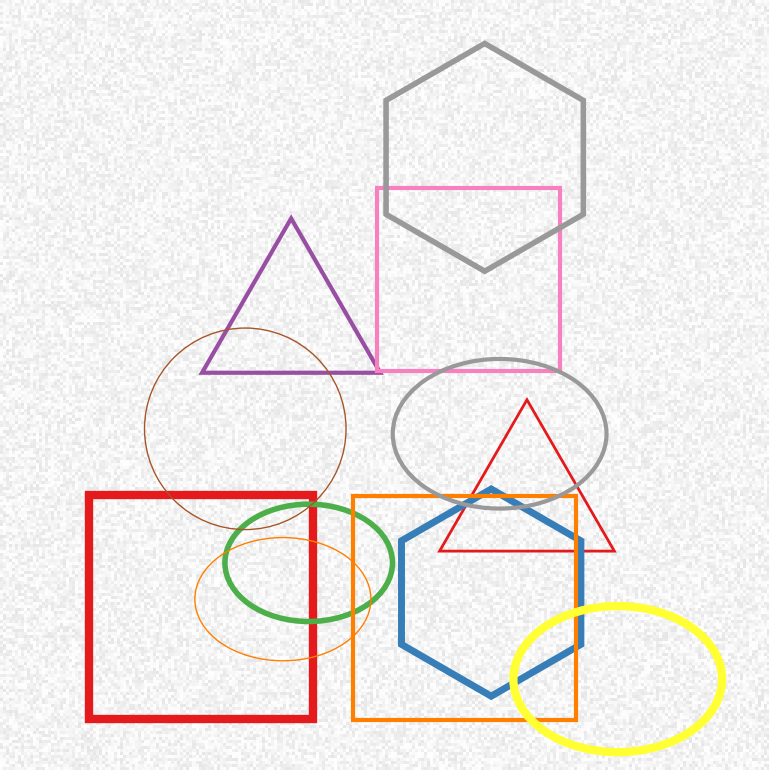[{"shape": "square", "thickness": 3, "radius": 0.73, "center": [0.261, 0.212]}, {"shape": "triangle", "thickness": 1, "radius": 0.66, "center": [0.684, 0.35]}, {"shape": "hexagon", "thickness": 2.5, "radius": 0.67, "center": [0.638, 0.23]}, {"shape": "oval", "thickness": 2, "radius": 0.54, "center": [0.401, 0.269]}, {"shape": "triangle", "thickness": 1.5, "radius": 0.67, "center": [0.378, 0.583]}, {"shape": "square", "thickness": 1.5, "radius": 0.73, "center": [0.603, 0.211]}, {"shape": "oval", "thickness": 0.5, "radius": 0.57, "center": [0.367, 0.222]}, {"shape": "oval", "thickness": 3, "radius": 0.68, "center": [0.802, 0.118]}, {"shape": "circle", "thickness": 0.5, "radius": 0.65, "center": [0.319, 0.443]}, {"shape": "square", "thickness": 1.5, "radius": 0.59, "center": [0.608, 0.637]}, {"shape": "hexagon", "thickness": 2, "radius": 0.74, "center": [0.629, 0.796]}, {"shape": "oval", "thickness": 1.5, "radius": 0.69, "center": [0.649, 0.437]}]